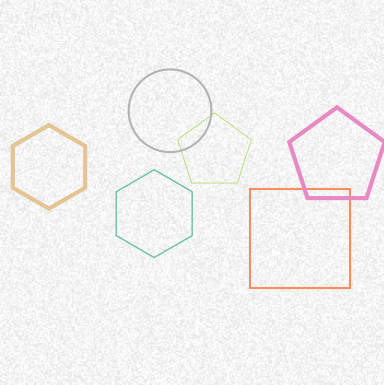[{"shape": "hexagon", "thickness": 1, "radius": 0.57, "center": [0.4, 0.445]}, {"shape": "square", "thickness": 1.5, "radius": 0.64, "center": [0.779, 0.38]}, {"shape": "pentagon", "thickness": 3, "radius": 0.65, "center": [0.875, 0.591]}, {"shape": "pentagon", "thickness": 0.5, "radius": 0.5, "center": [0.557, 0.606]}, {"shape": "hexagon", "thickness": 3, "radius": 0.54, "center": [0.127, 0.567]}, {"shape": "circle", "thickness": 1.5, "radius": 0.54, "center": [0.442, 0.712]}]